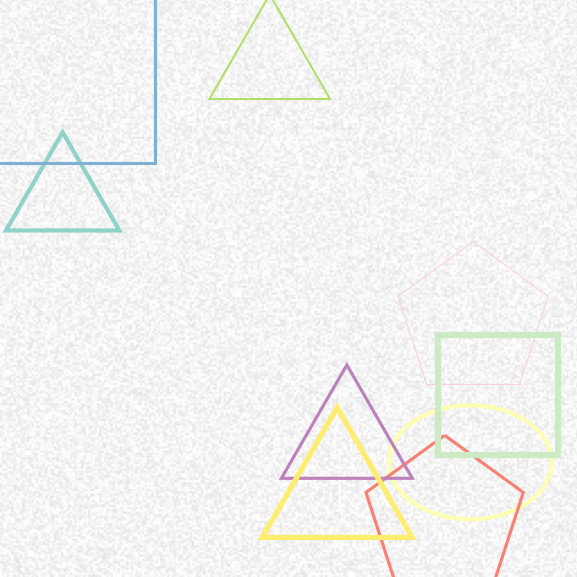[{"shape": "triangle", "thickness": 2, "radius": 0.57, "center": [0.109, 0.657]}, {"shape": "oval", "thickness": 2, "radius": 0.7, "center": [0.814, 0.199]}, {"shape": "pentagon", "thickness": 1.5, "radius": 0.72, "center": [0.77, 0.102]}, {"shape": "square", "thickness": 1.5, "radius": 0.73, "center": [0.123, 0.863]}, {"shape": "triangle", "thickness": 1, "radius": 0.6, "center": [0.467, 0.888]}, {"shape": "pentagon", "thickness": 0.5, "radius": 0.68, "center": [0.819, 0.444]}, {"shape": "triangle", "thickness": 1.5, "radius": 0.65, "center": [0.601, 0.236]}, {"shape": "square", "thickness": 3, "radius": 0.52, "center": [0.862, 0.315]}, {"shape": "triangle", "thickness": 2.5, "radius": 0.75, "center": [0.584, 0.143]}]